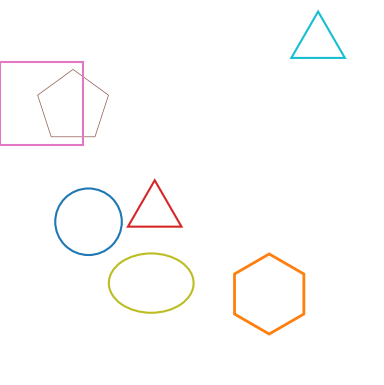[{"shape": "circle", "thickness": 1.5, "radius": 0.43, "center": [0.23, 0.424]}, {"shape": "hexagon", "thickness": 2, "radius": 0.52, "center": [0.699, 0.236]}, {"shape": "triangle", "thickness": 1.5, "radius": 0.4, "center": [0.402, 0.451]}, {"shape": "pentagon", "thickness": 0.5, "radius": 0.48, "center": [0.19, 0.723]}, {"shape": "square", "thickness": 1.5, "radius": 0.54, "center": [0.108, 0.731]}, {"shape": "oval", "thickness": 1.5, "radius": 0.55, "center": [0.393, 0.265]}, {"shape": "triangle", "thickness": 1.5, "radius": 0.4, "center": [0.826, 0.89]}]